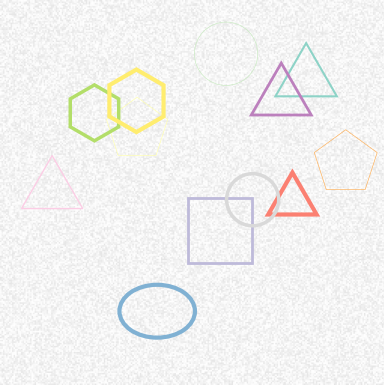[{"shape": "triangle", "thickness": 1.5, "radius": 0.46, "center": [0.795, 0.796]}, {"shape": "pentagon", "thickness": 0.5, "radius": 0.42, "center": [0.356, 0.664]}, {"shape": "square", "thickness": 2, "radius": 0.42, "center": [0.571, 0.401]}, {"shape": "triangle", "thickness": 3, "radius": 0.36, "center": [0.76, 0.479]}, {"shape": "oval", "thickness": 3, "radius": 0.49, "center": [0.408, 0.192]}, {"shape": "pentagon", "thickness": 0.5, "radius": 0.43, "center": [0.898, 0.577]}, {"shape": "hexagon", "thickness": 2.5, "radius": 0.36, "center": [0.245, 0.707]}, {"shape": "triangle", "thickness": 1, "radius": 0.46, "center": [0.135, 0.504]}, {"shape": "circle", "thickness": 2.5, "radius": 0.34, "center": [0.656, 0.481]}, {"shape": "triangle", "thickness": 2, "radius": 0.45, "center": [0.731, 0.746]}, {"shape": "circle", "thickness": 0.5, "radius": 0.41, "center": [0.587, 0.86]}, {"shape": "hexagon", "thickness": 3, "radius": 0.41, "center": [0.354, 0.738]}]